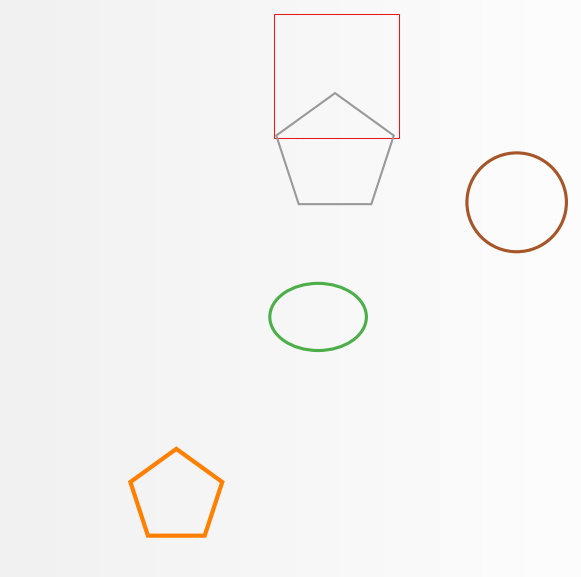[{"shape": "square", "thickness": 0.5, "radius": 0.54, "center": [0.579, 0.868]}, {"shape": "oval", "thickness": 1.5, "radius": 0.42, "center": [0.547, 0.45]}, {"shape": "pentagon", "thickness": 2, "radius": 0.42, "center": [0.303, 0.139]}, {"shape": "circle", "thickness": 1.5, "radius": 0.43, "center": [0.889, 0.649]}, {"shape": "pentagon", "thickness": 1, "radius": 0.53, "center": [0.576, 0.732]}]